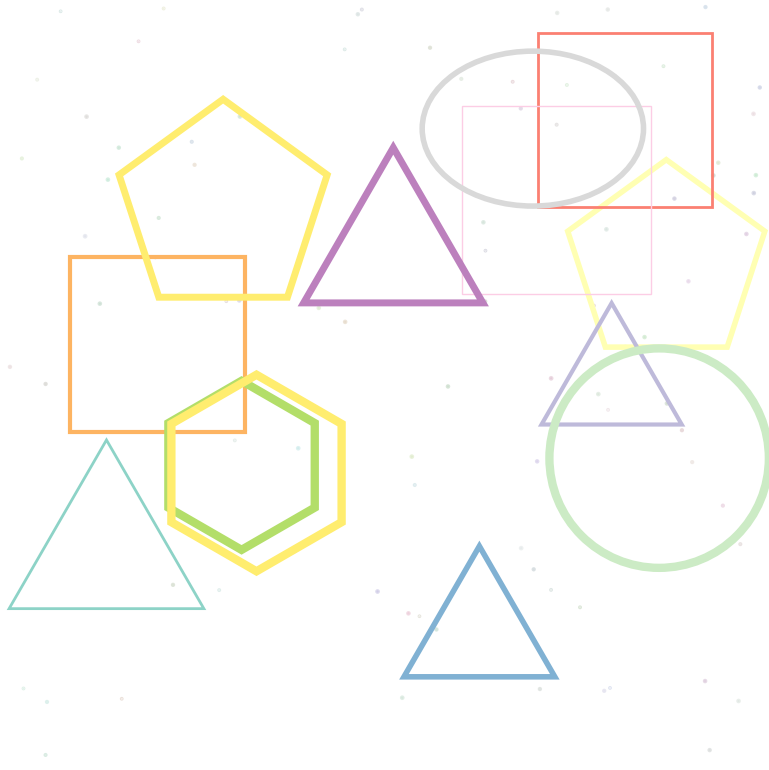[{"shape": "triangle", "thickness": 1, "radius": 0.73, "center": [0.138, 0.283]}, {"shape": "pentagon", "thickness": 2, "radius": 0.67, "center": [0.865, 0.658]}, {"shape": "triangle", "thickness": 1.5, "radius": 0.53, "center": [0.794, 0.501]}, {"shape": "square", "thickness": 1, "radius": 0.56, "center": [0.812, 0.844]}, {"shape": "triangle", "thickness": 2, "radius": 0.57, "center": [0.623, 0.178]}, {"shape": "square", "thickness": 1.5, "radius": 0.57, "center": [0.204, 0.553]}, {"shape": "hexagon", "thickness": 3, "radius": 0.55, "center": [0.314, 0.396]}, {"shape": "square", "thickness": 0.5, "radius": 0.61, "center": [0.723, 0.741]}, {"shape": "oval", "thickness": 2, "radius": 0.72, "center": [0.692, 0.833]}, {"shape": "triangle", "thickness": 2.5, "radius": 0.67, "center": [0.511, 0.674]}, {"shape": "circle", "thickness": 3, "radius": 0.71, "center": [0.856, 0.405]}, {"shape": "hexagon", "thickness": 3, "radius": 0.64, "center": [0.333, 0.386]}, {"shape": "pentagon", "thickness": 2.5, "radius": 0.71, "center": [0.29, 0.729]}]